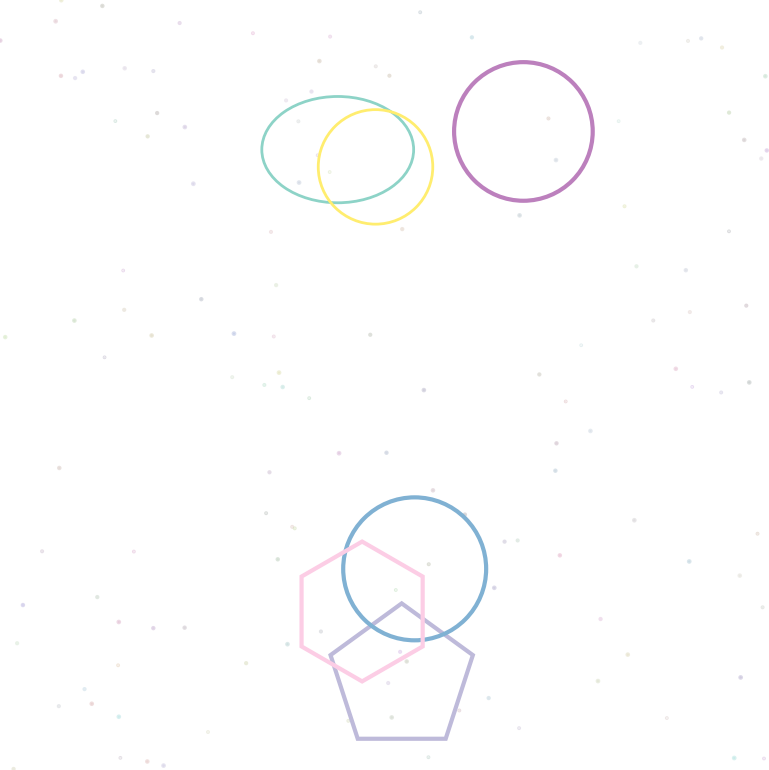[{"shape": "oval", "thickness": 1, "radius": 0.49, "center": [0.439, 0.806]}, {"shape": "pentagon", "thickness": 1.5, "radius": 0.49, "center": [0.522, 0.119]}, {"shape": "circle", "thickness": 1.5, "radius": 0.46, "center": [0.539, 0.261]}, {"shape": "hexagon", "thickness": 1.5, "radius": 0.45, "center": [0.47, 0.206]}, {"shape": "circle", "thickness": 1.5, "radius": 0.45, "center": [0.68, 0.829]}, {"shape": "circle", "thickness": 1, "radius": 0.37, "center": [0.488, 0.783]}]